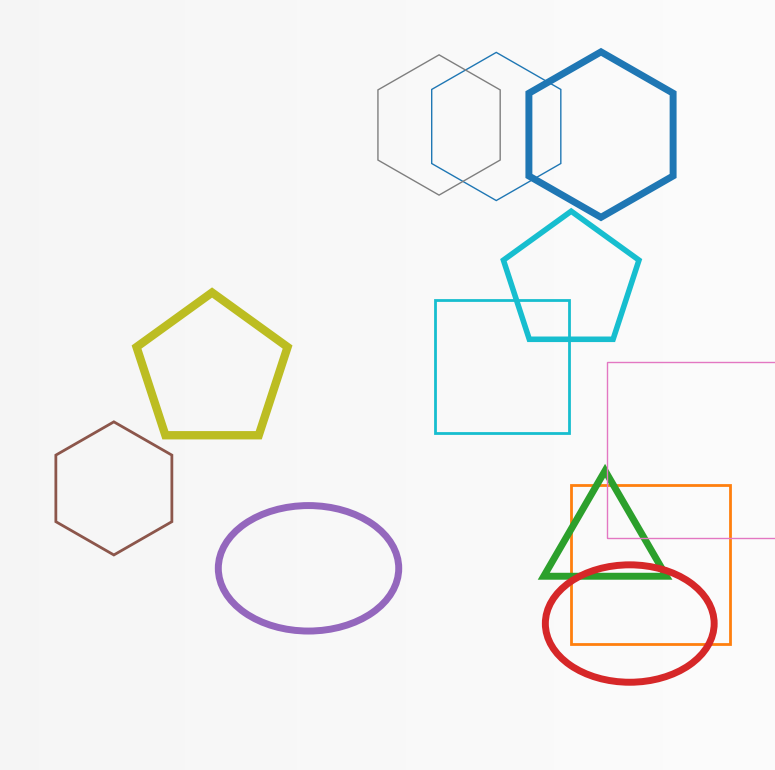[{"shape": "hexagon", "thickness": 0.5, "radius": 0.48, "center": [0.64, 0.836]}, {"shape": "hexagon", "thickness": 2.5, "radius": 0.54, "center": [0.775, 0.825]}, {"shape": "square", "thickness": 1, "radius": 0.52, "center": [0.839, 0.267]}, {"shape": "triangle", "thickness": 2.5, "radius": 0.46, "center": [0.781, 0.297]}, {"shape": "oval", "thickness": 2.5, "radius": 0.54, "center": [0.813, 0.19]}, {"shape": "oval", "thickness": 2.5, "radius": 0.58, "center": [0.398, 0.262]}, {"shape": "hexagon", "thickness": 1, "radius": 0.43, "center": [0.147, 0.366]}, {"shape": "square", "thickness": 0.5, "radius": 0.57, "center": [0.898, 0.416]}, {"shape": "hexagon", "thickness": 0.5, "radius": 0.46, "center": [0.567, 0.838]}, {"shape": "pentagon", "thickness": 3, "radius": 0.51, "center": [0.274, 0.518]}, {"shape": "pentagon", "thickness": 2, "radius": 0.46, "center": [0.737, 0.634]}, {"shape": "square", "thickness": 1, "radius": 0.43, "center": [0.648, 0.524]}]